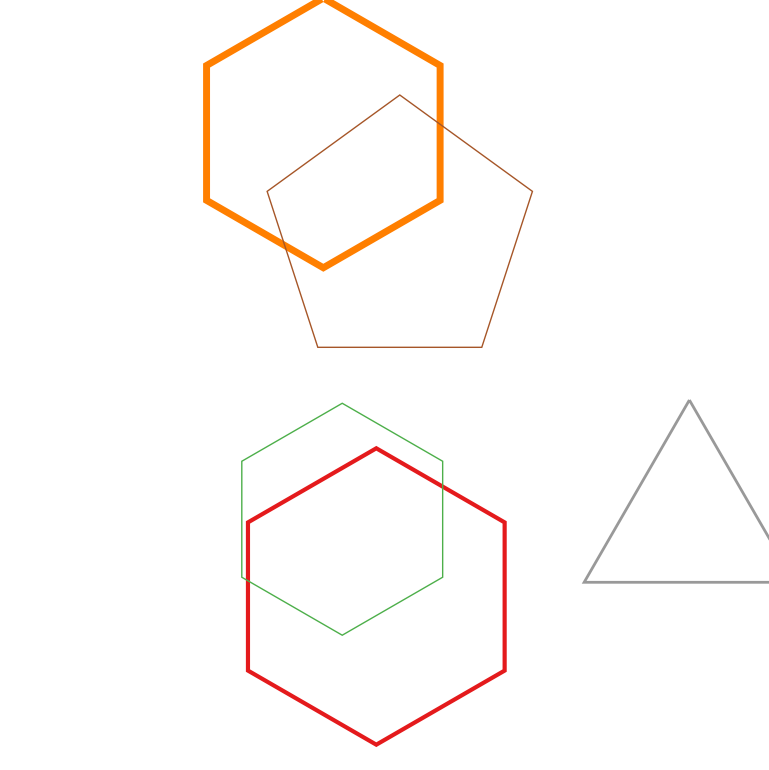[{"shape": "hexagon", "thickness": 1.5, "radius": 0.96, "center": [0.489, 0.225]}, {"shape": "hexagon", "thickness": 0.5, "radius": 0.75, "center": [0.444, 0.326]}, {"shape": "hexagon", "thickness": 2.5, "radius": 0.88, "center": [0.42, 0.827]}, {"shape": "pentagon", "thickness": 0.5, "radius": 0.91, "center": [0.519, 0.695]}, {"shape": "triangle", "thickness": 1, "radius": 0.79, "center": [0.895, 0.323]}]